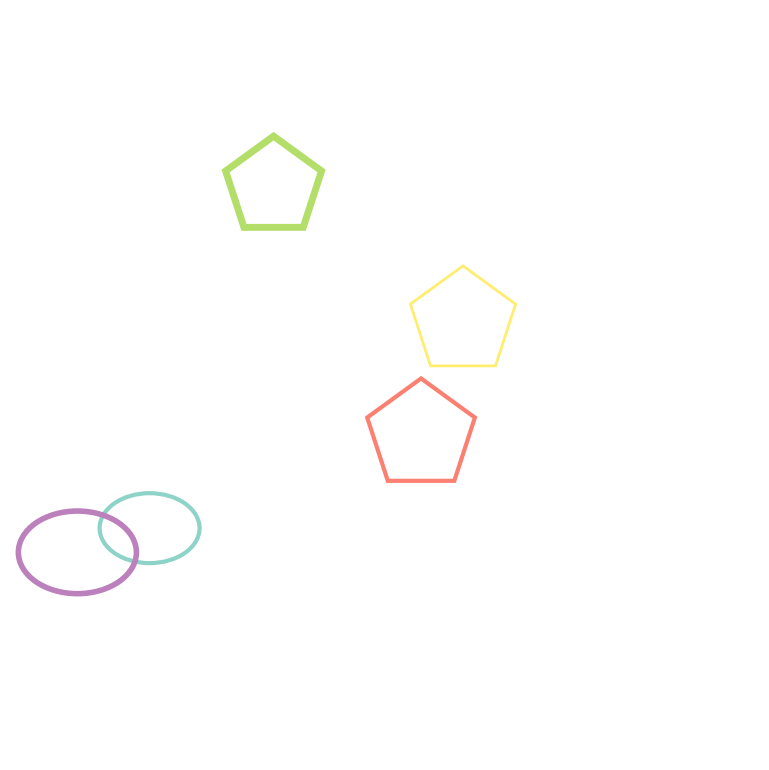[{"shape": "oval", "thickness": 1.5, "radius": 0.32, "center": [0.194, 0.314]}, {"shape": "pentagon", "thickness": 1.5, "radius": 0.37, "center": [0.547, 0.435]}, {"shape": "pentagon", "thickness": 2.5, "radius": 0.33, "center": [0.355, 0.758]}, {"shape": "oval", "thickness": 2, "radius": 0.38, "center": [0.1, 0.283]}, {"shape": "pentagon", "thickness": 1, "radius": 0.36, "center": [0.601, 0.583]}]